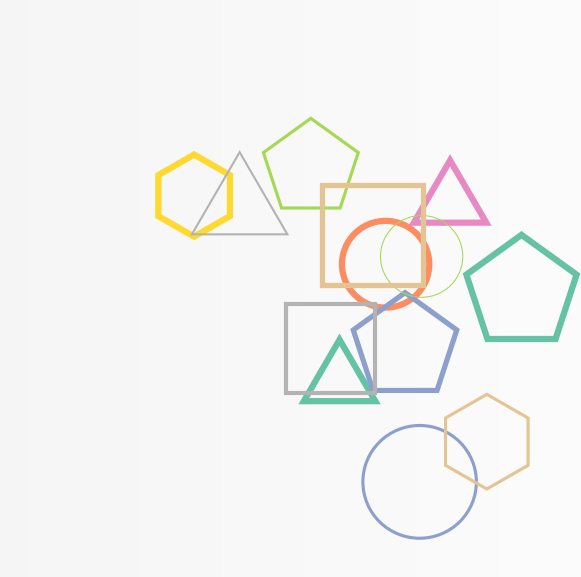[{"shape": "triangle", "thickness": 3, "radius": 0.36, "center": [0.584, 0.34]}, {"shape": "pentagon", "thickness": 3, "radius": 0.5, "center": [0.897, 0.493]}, {"shape": "circle", "thickness": 3, "radius": 0.38, "center": [0.663, 0.542]}, {"shape": "circle", "thickness": 1.5, "radius": 0.49, "center": [0.722, 0.165]}, {"shape": "pentagon", "thickness": 2.5, "radius": 0.47, "center": [0.697, 0.399]}, {"shape": "triangle", "thickness": 3, "radius": 0.36, "center": [0.774, 0.65]}, {"shape": "pentagon", "thickness": 1.5, "radius": 0.43, "center": [0.535, 0.708]}, {"shape": "circle", "thickness": 0.5, "radius": 0.35, "center": [0.725, 0.555]}, {"shape": "hexagon", "thickness": 3, "radius": 0.36, "center": [0.334, 0.66]}, {"shape": "hexagon", "thickness": 1.5, "radius": 0.41, "center": [0.838, 0.234]}, {"shape": "square", "thickness": 2.5, "radius": 0.43, "center": [0.641, 0.593]}, {"shape": "square", "thickness": 2, "radius": 0.38, "center": [0.569, 0.396]}, {"shape": "triangle", "thickness": 1, "radius": 0.47, "center": [0.412, 0.641]}]